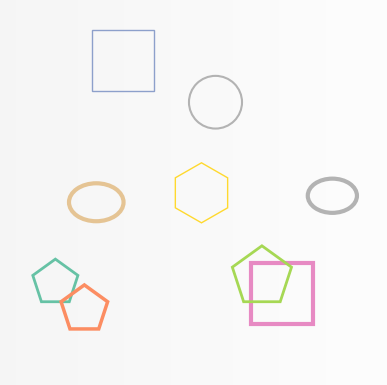[{"shape": "pentagon", "thickness": 2, "radius": 0.31, "center": [0.143, 0.266]}, {"shape": "pentagon", "thickness": 2.5, "radius": 0.32, "center": [0.218, 0.197]}, {"shape": "square", "thickness": 1, "radius": 0.4, "center": [0.317, 0.843]}, {"shape": "square", "thickness": 3, "radius": 0.4, "center": [0.727, 0.238]}, {"shape": "pentagon", "thickness": 2, "radius": 0.4, "center": [0.676, 0.281]}, {"shape": "hexagon", "thickness": 1, "radius": 0.39, "center": [0.52, 0.499]}, {"shape": "oval", "thickness": 3, "radius": 0.35, "center": [0.248, 0.475]}, {"shape": "circle", "thickness": 1.5, "radius": 0.34, "center": [0.556, 0.735]}, {"shape": "oval", "thickness": 3, "radius": 0.32, "center": [0.858, 0.492]}]